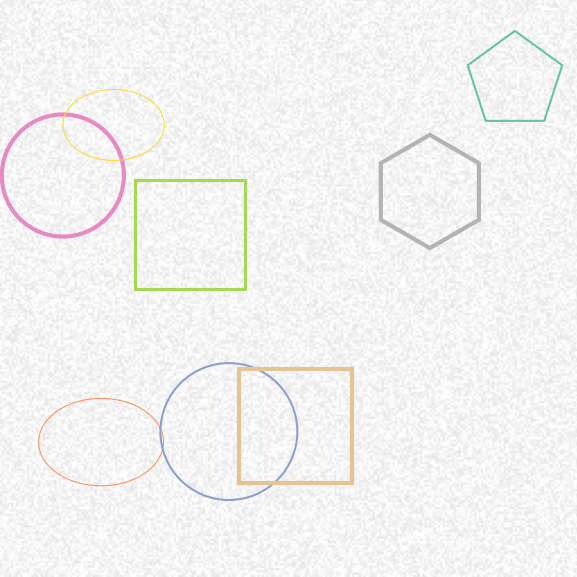[{"shape": "pentagon", "thickness": 1, "radius": 0.43, "center": [0.892, 0.859]}, {"shape": "oval", "thickness": 0.5, "radius": 0.54, "center": [0.175, 0.234]}, {"shape": "circle", "thickness": 1, "radius": 0.59, "center": [0.396, 0.252]}, {"shape": "circle", "thickness": 2, "radius": 0.53, "center": [0.109, 0.695]}, {"shape": "square", "thickness": 1.5, "radius": 0.47, "center": [0.329, 0.593]}, {"shape": "oval", "thickness": 0.5, "radius": 0.44, "center": [0.197, 0.783]}, {"shape": "square", "thickness": 2, "radius": 0.49, "center": [0.512, 0.262]}, {"shape": "hexagon", "thickness": 2, "radius": 0.49, "center": [0.744, 0.668]}]